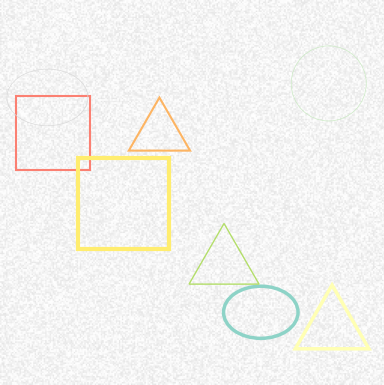[{"shape": "oval", "thickness": 2.5, "radius": 0.48, "center": [0.677, 0.189]}, {"shape": "triangle", "thickness": 2.5, "radius": 0.55, "center": [0.863, 0.149]}, {"shape": "square", "thickness": 1.5, "radius": 0.48, "center": [0.138, 0.655]}, {"shape": "triangle", "thickness": 1.5, "radius": 0.46, "center": [0.414, 0.655]}, {"shape": "triangle", "thickness": 1, "radius": 0.53, "center": [0.582, 0.315]}, {"shape": "oval", "thickness": 0.5, "radius": 0.53, "center": [0.123, 0.747]}, {"shape": "circle", "thickness": 0.5, "radius": 0.49, "center": [0.854, 0.783]}, {"shape": "square", "thickness": 3, "radius": 0.59, "center": [0.32, 0.471]}]